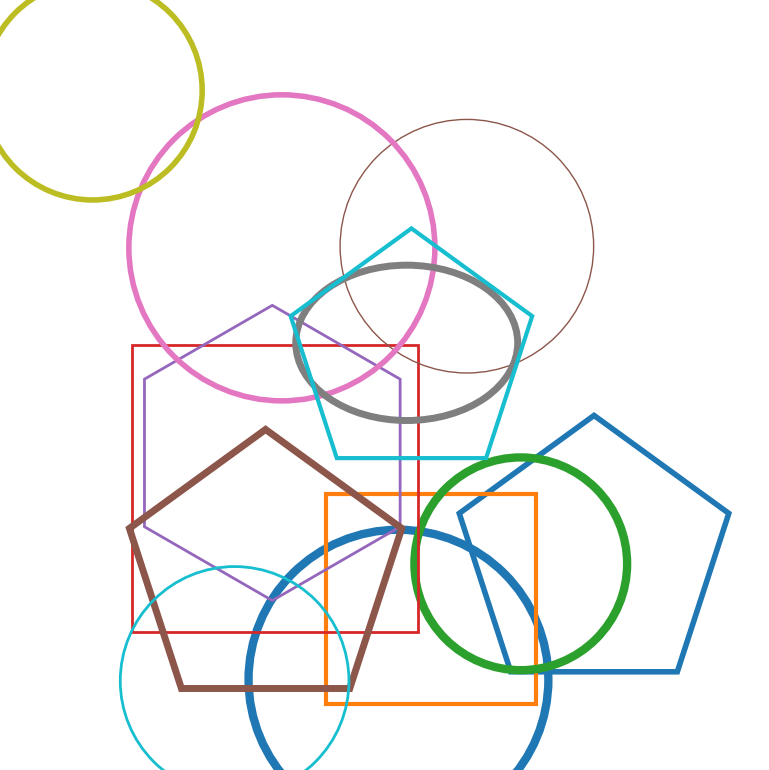[{"shape": "circle", "thickness": 3, "radius": 0.97, "center": [0.517, 0.117]}, {"shape": "pentagon", "thickness": 2, "radius": 0.92, "center": [0.771, 0.276]}, {"shape": "square", "thickness": 1.5, "radius": 0.68, "center": [0.56, 0.222]}, {"shape": "circle", "thickness": 3, "radius": 0.69, "center": [0.676, 0.268]}, {"shape": "square", "thickness": 1, "radius": 0.93, "center": [0.357, 0.366]}, {"shape": "hexagon", "thickness": 1, "radius": 0.96, "center": [0.354, 0.412]}, {"shape": "pentagon", "thickness": 2.5, "radius": 0.93, "center": [0.345, 0.256]}, {"shape": "circle", "thickness": 0.5, "radius": 0.82, "center": [0.606, 0.68]}, {"shape": "circle", "thickness": 2, "radius": 0.99, "center": [0.366, 0.678]}, {"shape": "oval", "thickness": 2.5, "radius": 0.72, "center": [0.528, 0.555]}, {"shape": "circle", "thickness": 2, "radius": 0.71, "center": [0.12, 0.883]}, {"shape": "circle", "thickness": 1, "radius": 0.74, "center": [0.305, 0.116]}, {"shape": "pentagon", "thickness": 1.5, "radius": 0.82, "center": [0.534, 0.538]}]